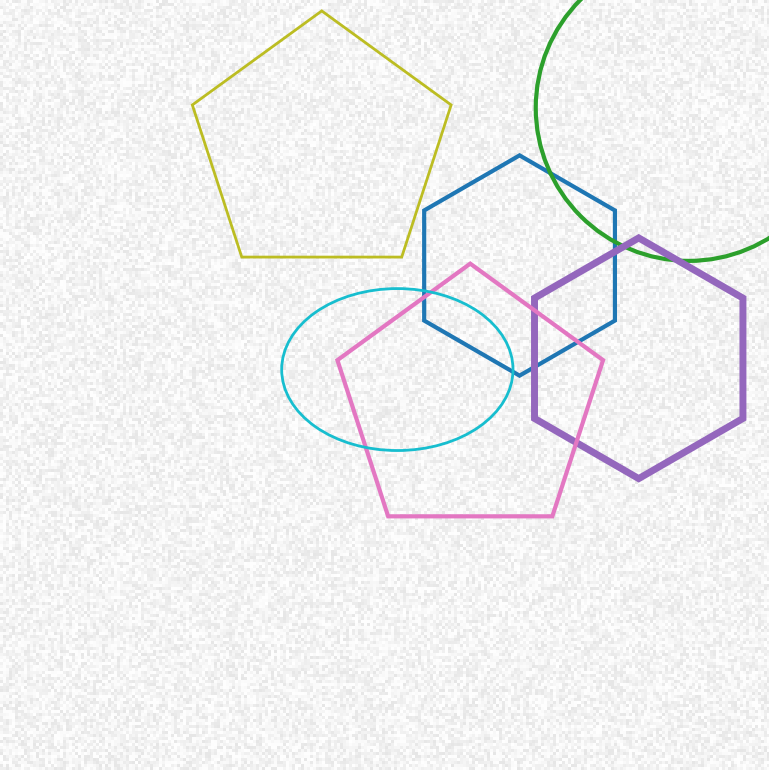[{"shape": "hexagon", "thickness": 1.5, "radius": 0.72, "center": [0.675, 0.655]}, {"shape": "circle", "thickness": 1.5, "radius": 0.99, "center": [0.895, 0.86]}, {"shape": "hexagon", "thickness": 2.5, "radius": 0.78, "center": [0.83, 0.535]}, {"shape": "pentagon", "thickness": 1.5, "radius": 0.91, "center": [0.611, 0.476]}, {"shape": "pentagon", "thickness": 1, "radius": 0.88, "center": [0.418, 0.809]}, {"shape": "oval", "thickness": 1, "radius": 0.75, "center": [0.516, 0.52]}]